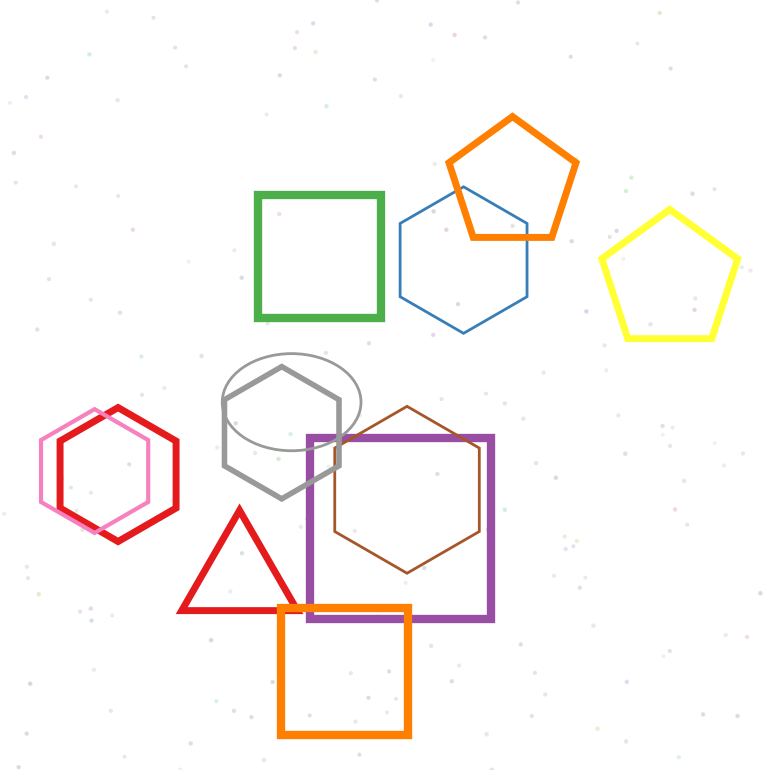[{"shape": "hexagon", "thickness": 2.5, "radius": 0.43, "center": [0.153, 0.384]}, {"shape": "triangle", "thickness": 2.5, "radius": 0.43, "center": [0.311, 0.25]}, {"shape": "hexagon", "thickness": 1, "radius": 0.48, "center": [0.602, 0.662]}, {"shape": "square", "thickness": 3, "radius": 0.4, "center": [0.415, 0.667]}, {"shape": "square", "thickness": 3, "radius": 0.59, "center": [0.52, 0.314]}, {"shape": "square", "thickness": 3, "radius": 0.41, "center": [0.447, 0.128]}, {"shape": "pentagon", "thickness": 2.5, "radius": 0.43, "center": [0.666, 0.762]}, {"shape": "pentagon", "thickness": 2.5, "radius": 0.46, "center": [0.87, 0.635]}, {"shape": "hexagon", "thickness": 1, "radius": 0.54, "center": [0.529, 0.364]}, {"shape": "hexagon", "thickness": 1.5, "radius": 0.4, "center": [0.123, 0.388]}, {"shape": "hexagon", "thickness": 2, "radius": 0.43, "center": [0.366, 0.438]}, {"shape": "oval", "thickness": 1, "radius": 0.45, "center": [0.379, 0.478]}]